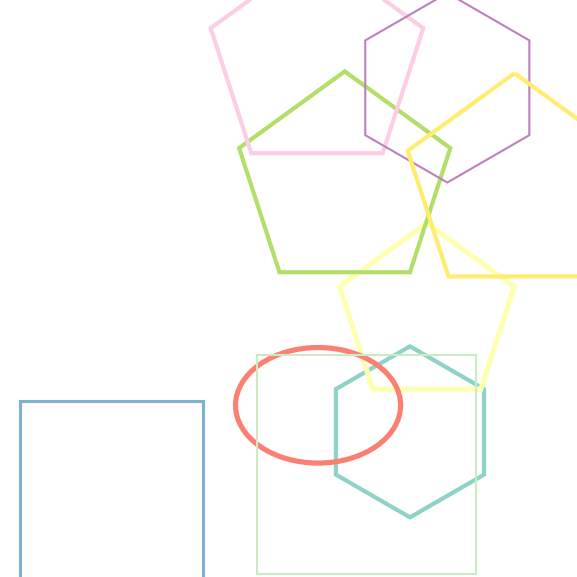[{"shape": "hexagon", "thickness": 2, "radius": 0.74, "center": [0.71, 0.251]}, {"shape": "pentagon", "thickness": 2.5, "radius": 0.79, "center": [0.739, 0.454]}, {"shape": "oval", "thickness": 2.5, "radius": 0.71, "center": [0.551, 0.297]}, {"shape": "square", "thickness": 1.5, "radius": 0.79, "center": [0.193, 0.146]}, {"shape": "pentagon", "thickness": 2, "radius": 0.96, "center": [0.597, 0.683]}, {"shape": "pentagon", "thickness": 2, "radius": 0.97, "center": [0.549, 0.89]}, {"shape": "hexagon", "thickness": 1, "radius": 0.82, "center": [0.775, 0.847]}, {"shape": "square", "thickness": 1, "radius": 0.95, "center": [0.635, 0.195]}, {"shape": "pentagon", "thickness": 2, "radius": 0.97, "center": [0.891, 0.678]}]